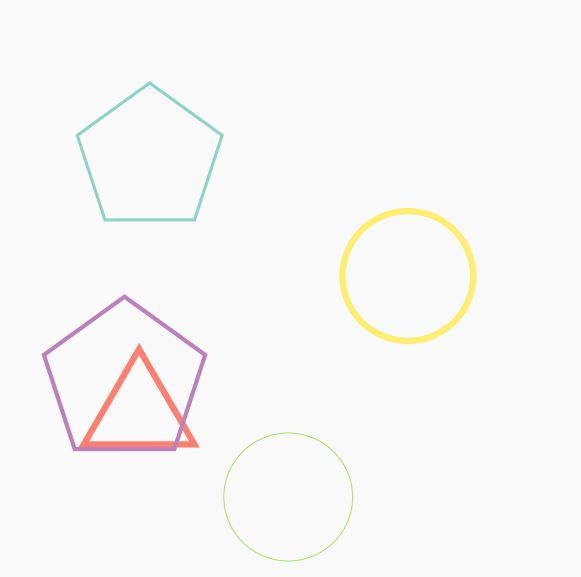[{"shape": "pentagon", "thickness": 1.5, "radius": 0.66, "center": [0.258, 0.724]}, {"shape": "triangle", "thickness": 3, "radius": 0.55, "center": [0.239, 0.285]}, {"shape": "circle", "thickness": 0.5, "radius": 0.55, "center": [0.496, 0.139]}, {"shape": "pentagon", "thickness": 2, "radius": 0.73, "center": [0.214, 0.34]}, {"shape": "circle", "thickness": 3, "radius": 0.56, "center": [0.702, 0.521]}]